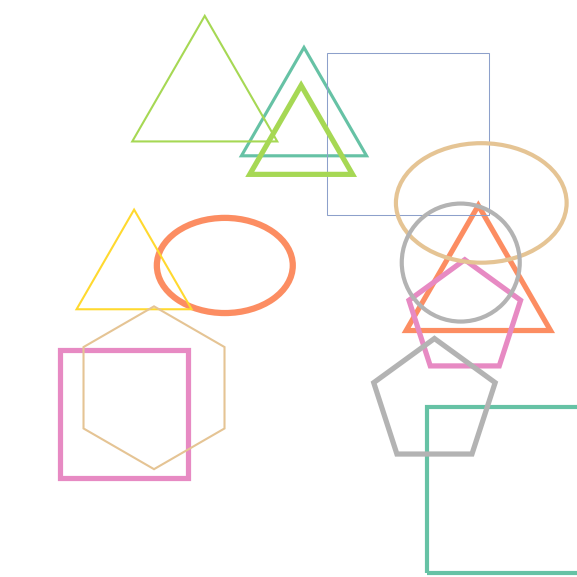[{"shape": "triangle", "thickness": 1.5, "radius": 0.63, "center": [0.526, 0.792]}, {"shape": "square", "thickness": 2, "radius": 0.72, "center": [0.883, 0.151]}, {"shape": "oval", "thickness": 3, "radius": 0.59, "center": [0.389, 0.539]}, {"shape": "triangle", "thickness": 2.5, "radius": 0.72, "center": [0.828, 0.499]}, {"shape": "square", "thickness": 0.5, "radius": 0.7, "center": [0.707, 0.767]}, {"shape": "pentagon", "thickness": 2.5, "radius": 0.51, "center": [0.805, 0.448]}, {"shape": "square", "thickness": 2.5, "radius": 0.55, "center": [0.215, 0.282]}, {"shape": "triangle", "thickness": 1, "radius": 0.72, "center": [0.355, 0.827]}, {"shape": "triangle", "thickness": 2.5, "radius": 0.51, "center": [0.521, 0.749]}, {"shape": "triangle", "thickness": 1, "radius": 0.58, "center": [0.232, 0.521]}, {"shape": "oval", "thickness": 2, "radius": 0.74, "center": [0.833, 0.648]}, {"shape": "hexagon", "thickness": 1, "radius": 0.7, "center": [0.267, 0.328]}, {"shape": "pentagon", "thickness": 2.5, "radius": 0.55, "center": [0.752, 0.302]}, {"shape": "circle", "thickness": 2, "radius": 0.51, "center": [0.798, 0.544]}]